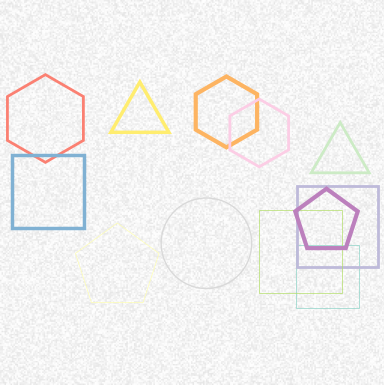[{"shape": "square", "thickness": 0.5, "radius": 0.41, "center": [0.85, 0.282]}, {"shape": "pentagon", "thickness": 0.5, "radius": 0.57, "center": [0.305, 0.307]}, {"shape": "square", "thickness": 2, "radius": 0.53, "center": [0.878, 0.411]}, {"shape": "hexagon", "thickness": 2, "radius": 0.57, "center": [0.118, 0.692]}, {"shape": "square", "thickness": 2.5, "radius": 0.47, "center": [0.125, 0.503]}, {"shape": "hexagon", "thickness": 3, "radius": 0.46, "center": [0.588, 0.709]}, {"shape": "square", "thickness": 0.5, "radius": 0.54, "center": [0.78, 0.346]}, {"shape": "hexagon", "thickness": 2, "radius": 0.44, "center": [0.673, 0.655]}, {"shape": "circle", "thickness": 1, "radius": 0.59, "center": [0.536, 0.368]}, {"shape": "pentagon", "thickness": 3, "radius": 0.43, "center": [0.848, 0.425]}, {"shape": "triangle", "thickness": 2, "radius": 0.44, "center": [0.884, 0.595]}, {"shape": "triangle", "thickness": 2.5, "radius": 0.44, "center": [0.363, 0.7]}]